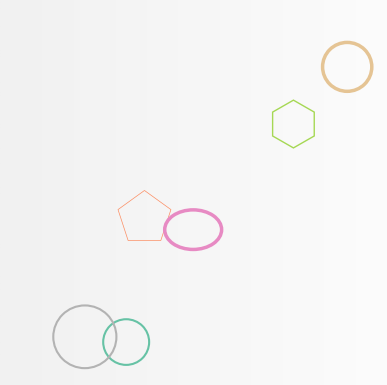[{"shape": "circle", "thickness": 1.5, "radius": 0.3, "center": [0.326, 0.112]}, {"shape": "pentagon", "thickness": 0.5, "radius": 0.36, "center": [0.373, 0.433]}, {"shape": "oval", "thickness": 2.5, "radius": 0.37, "center": [0.498, 0.403]}, {"shape": "hexagon", "thickness": 1, "radius": 0.31, "center": [0.757, 0.678]}, {"shape": "circle", "thickness": 2.5, "radius": 0.32, "center": [0.896, 0.826]}, {"shape": "circle", "thickness": 1.5, "radius": 0.41, "center": [0.219, 0.125]}]